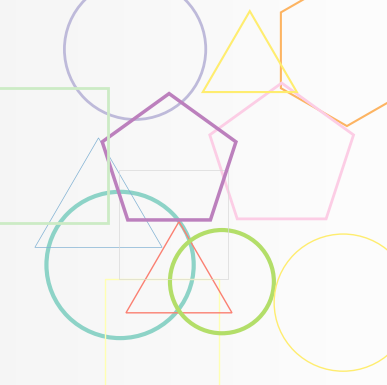[{"shape": "circle", "thickness": 3, "radius": 0.95, "center": [0.31, 0.312]}, {"shape": "square", "thickness": 1, "radius": 0.73, "center": [0.418, 0.13]}, {"shape": "circle", "thickness": 2, "radius": 0.91, "center": [0.349, 0.872]}, {"shape": "triangle", "thickness": 1, "radius": 0.79, "center": [0.462, 0.266]}, {"shape": "triangle", "thickness": 0.5, "radius": 0.95, "center": [0.254, 0.452]}, {"shape": "hexagon", "thickness": 1.5, "radius": 0.98, "center": [0.895, 0.869]}, {"shape": "circle", "thickness": 3, "radius": 0.67, "center": [0.573, 0.268]}, {"shape": "pentagon", "thickness": 2, "radius": 0.98, "center": [0.727, 0.589]}, {"shape": "square", "thickness": 0.5, "radius": 0.7, "center": [0.447, 0.417]}, {"shape": "pentagon", "thickness": 2.5, "radius": 0.91, "center": [0.436, 0.575]}, {"shape": "square", "thickness": 2, "radius": 0.88, "center": [0.103, 0.596]}, {"shape": "triangle", "thickness": 1.5, "radius": 0.7, "center": [0.645, 0.831]}, {"shape": "circle", "thickness": 1, "radius": 0.89, "center": [0.886, 0.214]}]